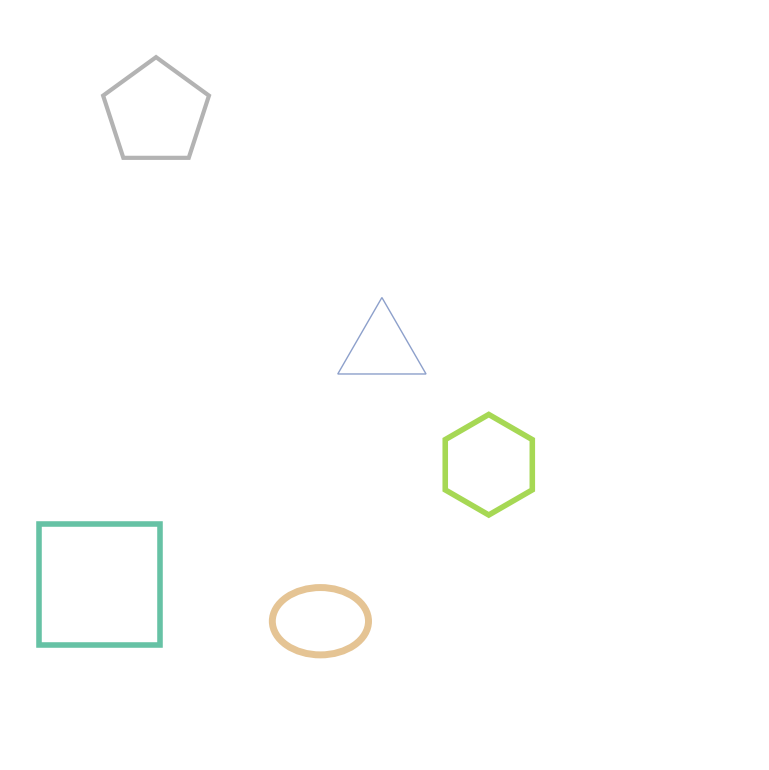[{"shape": "square", "thickness": 2, "radius": 0.39, "center": [0.129, 0.241]}, {"shape": "triangle", "thickness": 0.5, "radius": 0.33, "center": [0.496, 0.547]}, {"shape": "hexagon", "thickness": 2, "radius": 0.33, "center": [0.635, 0.396]}, {"shape": "oval", "thickness": 2.5, "radius": 0.31, "center": [0.416, 0.193]}, {"shape": "pentagon", "thickness": 1.5, "radius": 0.36, "center": [0.203, 0.853]}]